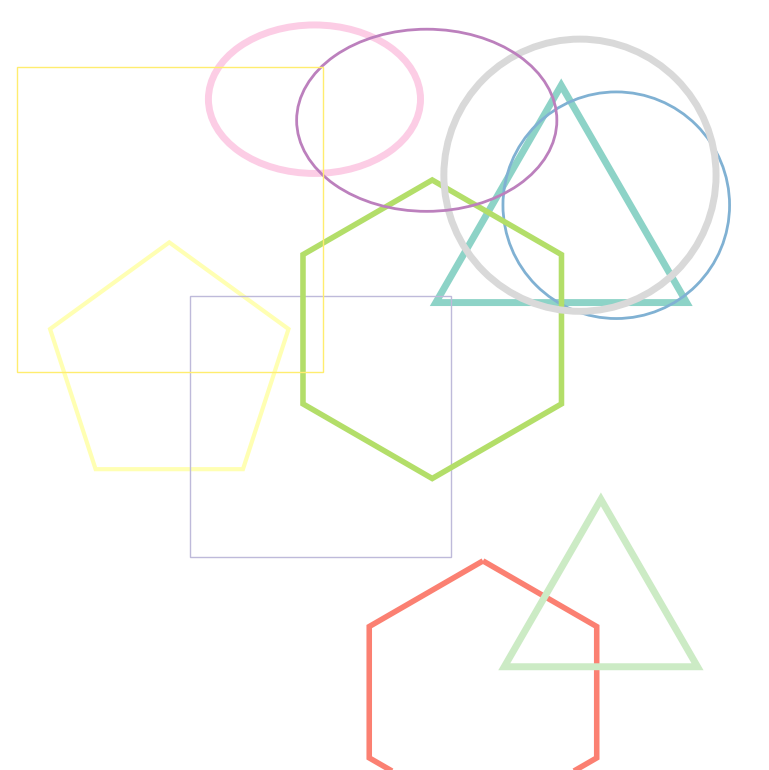[{"shape": "triangle", "thickness": 2.5, "radius": 0.94, "center": [0.729, 0.701]}, {"shape": "pentagon", "thickness": 1.5, "radius": 0.81, "center": [0.22, 0.522]}, {"shape": "square", "thickness": 0.5, "radius": 0.85, "center": [0.417, 0.446]}, {"shape": "hexagon", "thickness": 2, "radius": 0.85, "center": [0.627, 0.101]}, {"shape": "circle", "thickness": 1, "radius": 0.74, "center": [0.8, 0.733]}, {"shape": "hexagon", "thickness": 2, "radius": 0.97, "center": [0.561, 0.572]}, {"shape": "oval", "thickness": 2.5, "radius": 0.69, "center": [0.408, 0.871]}, {"shape": "circle", "thickness": 2.5, "radius": 0.88, "center": [0.753, 0.772]}, {"shape": "oval", "thickness": 1, "radius": 0.84, "center": [0.554, 0.844]}, {"shape": "triangle", "thickness": 2.5, "radius": 0.72, "center": [0.78, 0.207]}, {"shape": "square", "thickness": 0.5, "radius": 0.99, "center": [0.221, 0.715]}]